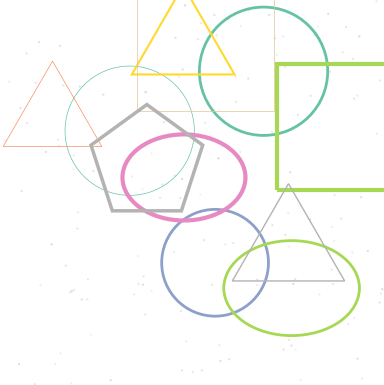[{"shape": "circle", "thickness": 0.5, "radius": 0.84, "center": [0.337, 0.66]}, {"shape": "circle", "thickness": 2, "radius": 0.83, "center": [0.685, 0.815]}, {"shape": "triangle", "thickness": 0.5, "radius": 0.74, "center": [0.136, 0.693]}, {"shape": "circle", "thickness": 2, "radius": 0.69, "center": [0.559, 0.317]}, {"shape": "oval", "thickness": 3, "radius": 0.8, "center": [0.478, 0.539]}, {"shape": "oval", "thickness": 2, "radius": 0.88, "center": [0.757, 0.252]}, {"shape": "square", "thickness": 3, "radius": 0.81, "center": [0.883, 0.67]}, {"shape": "triangle", "thickness": 1.5, "radius": 0.77, "center": [0.476, 0.884]}, {"shape": "square", "thickness": 0.5, "radius": 0.89, "center": [0.534, 0.891]}, {"shape": "pentagon", "thickness": 2.5, "radius": 0.76, "center": [0.381, 0.576]}, {"shape": "triangle", "thickness": 1, "radius": 0.84, "center": [0.749, 0.354]}]